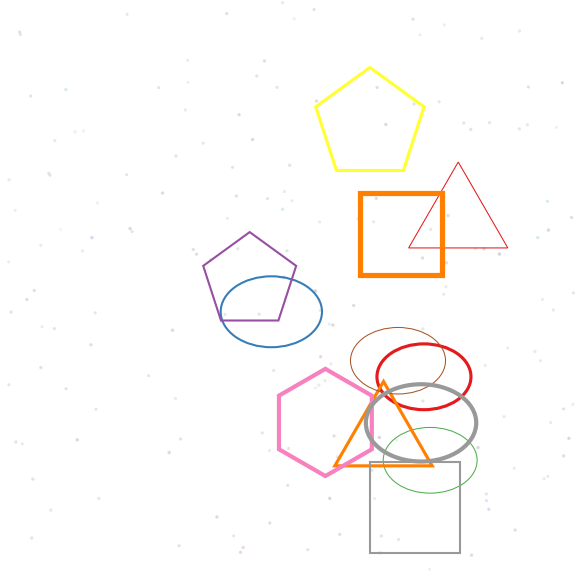[{"shape": "triangle", "thickness": 0.5, "radius": 0.5, "center": [0.793, 0.619]}, {"shape": "oval", "thickness": 1.5, "radius": 0.41, "center": [0.734, 0.347]}, {"shape": "oval", "thickness": 1, "radius": 0.44, "center": [0.47, 0.459]}, {"shape": "oval", "thickness": 0.5, "radius": 0.41, "center": [0.745, 0.202]}, {"shape": "pentagon", "thickness": 1, "radius": 0.42, "center": [0.432, 0.513]}, {"shape": "triangle", "thickness": 1.5, "radius": 0.49, "center": [0.664, 0.241]}, {"shape": "square", "thickness": 2.5, "radius": 0.35, "center": [0.695, 0.594]}, {"shape": "pentagon", "thickness": 1.5, "radius": 0.49, "center": [0.641, 0.784]}, {"shape": "oval", "thickness": 0.5, "radius": 0.41, "center": [0.689, 0.375]}, {"shape": "hexagon", "thickness": 2, "radius": 0.46, "center": [0.563, 0.268]}, {"shape": "square", "thickness": 1, "radius": 0.39, "center": [0.719, 0.121]}, {"shape": "oval", "thickness": 2, "radius": 0.48, "center": [0.729, 0.267]}]